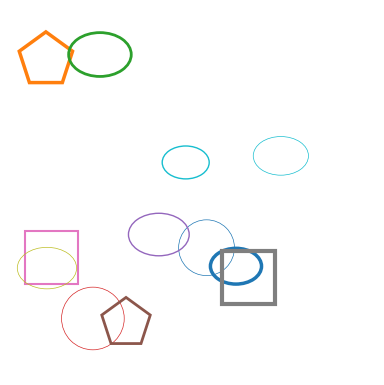[{"shape": "circle", "thickness": 0.5, "radius": 0.36, "center": [0.536, 0.357]}, {"shape": "oval", "thickness": 2.5, "radius": 0.33, "center": [0.613, 0.309]}, {"shape": "pentagon", "thickness": 2.5, "radius": 0.36, "center": [0.119, 0.844]}, {"shape": "oval", "thickness": 2, "radius": 0.41, "center": [0.26, 0.858]}, {"shape": "circle", "thickness": 0.5, "radius": 0.41, "center": [0.241, 0.173]}, {"shape": "oval", "thickness": 1, "radius": 0.39, "center": [0.413, 0.391]}, {"shape": "pentagon", "thickness": 2, "radius": 0.33, "center": [0.327, 0.161]}, {"shape": "square", "thickness": 1.5, "radius": 0.34, "center": [0.135, 0.331]}, {"shape": "square", "thickness": 3, "radius": 0.35, "center": [0.645, 0.279]}, {"shape": "oval", "thickness": 0.5, "radius": 0.39, "center": [0.122, 0.304]}, {"shape": "oval", "thickness": 0.5, "radius": 0.36, "center": [0.729, 0.595]}, {"shape": "oval", "thickness": 1, "radius": 0.31, "center": [0.482, 0.578]}]